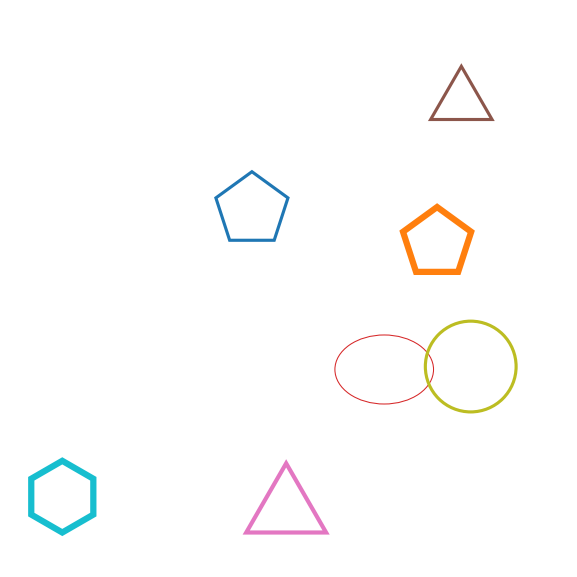[{"shape": "pentagon", "thickness": 1.5, "radius": 0.33, "center": [0.436, 0.636]}, {"shape": "pentagon", "thickness": 3, "radius": 0.31, "center": [0.757, 0.579]}, {"shape": "oval", "thickness": 0.5, "radius": 0.43, "center": [0.665, 0.359]}, {"shape": "triangle", "thickness": 1.5, "radius": 0.31, "center": [0.799, 0.823]}, {"shape": "triangle", "thickness": 2, "radius": 0.4, "center": [0.496, 0.117]}, {"shape": "circle", "thickness": 1.5, "radius": 0.39, "center": [0.815, 0.364]}, {"shape": "hexagon", "thickness": 3, "radius": 0.31, "center": [0.108, 0.139]}]